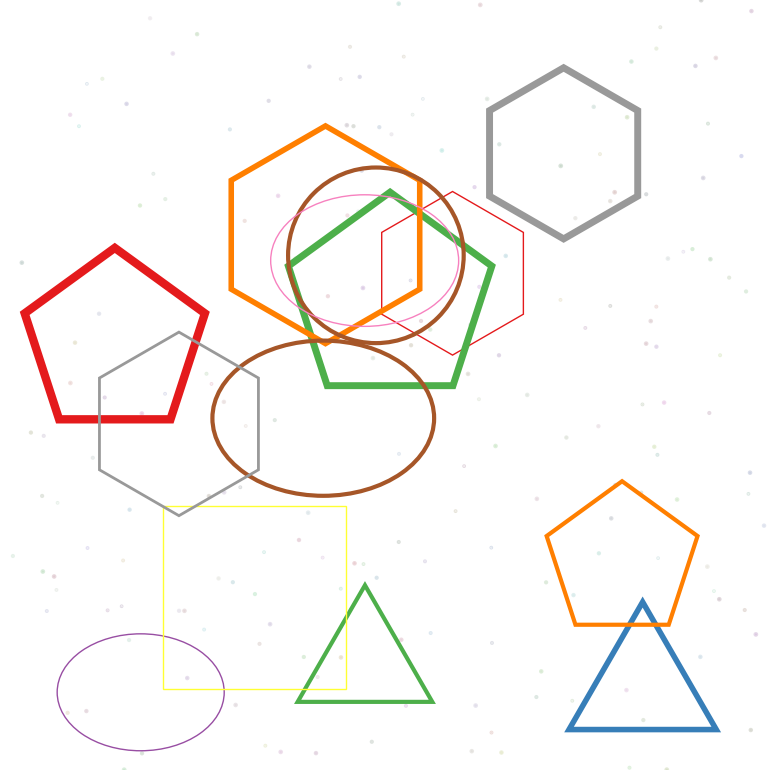[{"shape": "hexagon", "thickness": 0.5, "radius": 0.53, "center": [0.588, 0.645]}, {"shape": "pentagon", "thickness": 3, "radius": 0.62, "center": [0.149, 0.555]}, {"shape": "triangle", "thickness": 2, "radius": 0.55, "center": [0.835, 0.108]}, {"shape": "triangle", "thickness": 1.5, "radius": 0.5, "center": [0.474, 0.139]}, {"shape": "pentagon", "thickness": 2.5, "radius": 0.69, "center": [0.507, 0.612]}, {"shape": "oval", "thickness": 0.5, "radius": 0.54, "center": [0.183, 0.101]}, {"shape": "pentagon", "thickness": 1.5, "radius": 0.52, "center": [0.808, 0.272]}, {"shape": "hexagon", "thickness": 2, "radius": 0.71, "center": [0.423, 0.695]}, {"shape": "square", "thickness": 0.5, "radius": 0.59, "center": [0.331, 0.225]}, {"shape": "oval", "thickness": 1.5, "radius": 0.72, "center": [0.42, 0.457]}, {"shape": "circle", "thickness": 1.5, "radius": 0.57, "center": [0.488, 0.668]}, {"shape": "oval", "thickness": 0.5, "radius": 0.61, "center": [0.474, 0.662]}, {"shape": "hexagon", "thickness": 1, "radius": 0.6, "center": [0.232, 0.449]}, {"shape": "hexagon", "thickness": 2.5, "radius": 0.56, "center": [0.732, 0.801]}]